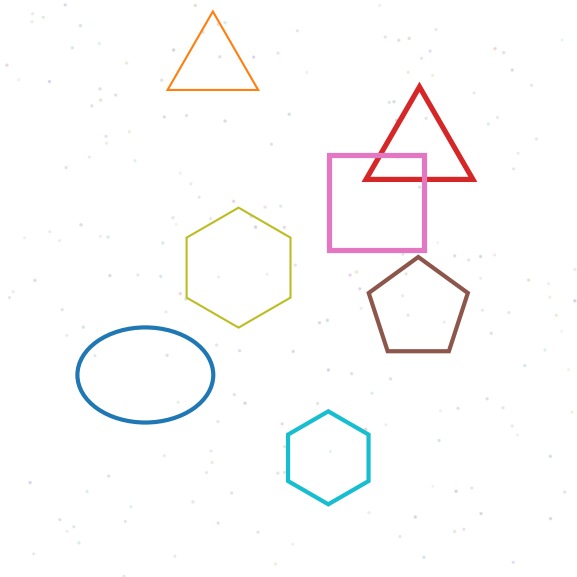[{"shape": "oval", "thickness": 2, "radius": 0.59, "center": [0.252, 0.35]}, {"shape": "triangle", "thickness": 1, "radius": 0.45, "center": [0.369, 0.889]}, {"shape": "triangle", "thickness": 2.5, "radius": 0.53, "center": [0.726, 0.742]}, {"shape": "pentagon", "thickness": 2, "radius": 0.45, "center": [0.724, 0.464]}, {"shape": "square", "thickness": 2.5, "radius": 0.41, "center": [0.653, 0.648]}, {"shape": "hexagon", "thickness": 1, "radius": 0.52, "center": [0.413, 0.536]}, {"shape": "hexagon", "thickness": 2, "radius": 0.4, "center": [0.568, 0.206]}]